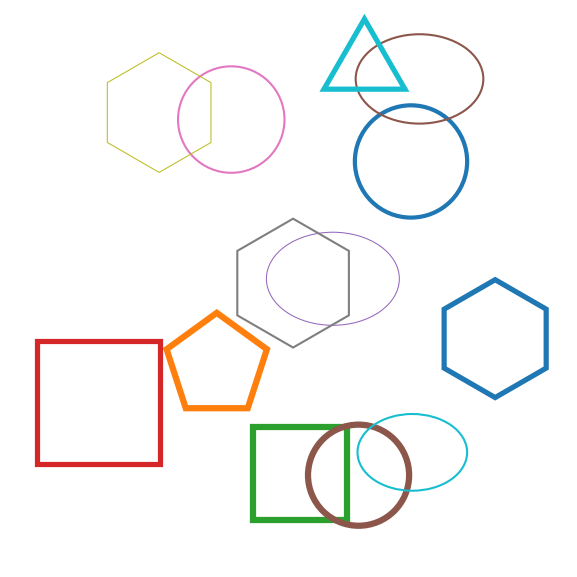[{"shape": "hexagon", "thickness": 2.5, "radius": 0.51, "center": [0.857, 0.413]}, {"shape": "circle", "thickness": 2, "radius": 0.49, "center": [0.712, 0.72]}, {"shape": "pentagon", "thickness": 3, "radius": 0.46, "center": [0.375, 0.366]}, {"shape": "square", "thickness": 3, "radius": 0.4, "center": [0.519, 0.179]}, {"shape": "square", "thickness": 2.5, "radius": 0.53, "center": [0.17, 0.302]}, {"shape": "oval", "thickness": 0.5, "radius": 0.58, "center": [0.576, 0.516]}, {"shape": "oval", "thickness": 1, "radius": 0.55, "center": [0.726, 0.862]}, {"shape": "circle", "thickness": 3, "radius": 0.44, "center": [0.621, 0.176]}, {"shape": "circle", "thickness": 1, "radius": 0.46, "center": [0.4, 0.792]}, {"shape": "hexagon", "thickness": 1, "radius": 0.56, "center": [0.508, 0.509]}, {"shape": "hexagon", "thickness": 0.5, "radius": 0.52, "center": [0.276, 0.804]}, {"shape": "triangle", "thickness": 2.5, "radius": 0.41, "center": [0.631, 0.885]}, {"shape": "oval", "thickness": 1, "radius": 0.47, "center": [0.714, 0.216]}]